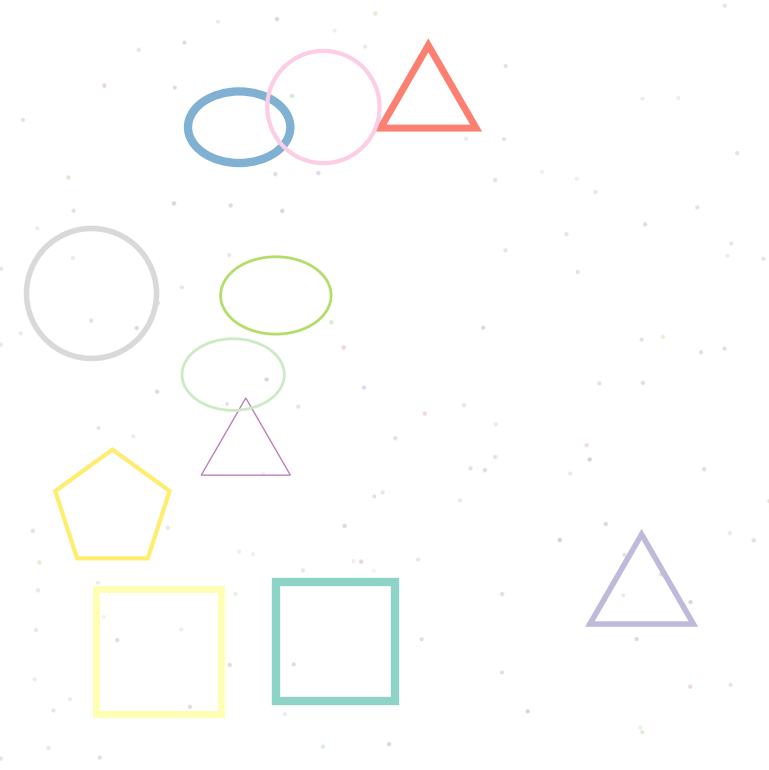[{"shape": "square", "thickness": 3, "radius": 0.39, "center": [0.435, 0.167]}, {"shape": "square", "thickness": 2.5, "radius": 0.4, "center": [0.206, 0.154]}, {"shape": "triangle", "thickness": 2, "radius": 0.39, "center": [0.833, 0.228]}, {"shape": "triangle", "thickness": 2.5, "radius": 0.36, "center": [0.556, 0.869]}, {"shape": "oval", "thickness": 3, "radius": 0.33, "center": [0.311, 0.835]}, {"shape": "oval", "thickness": 1, "radius": 0.36, "center": [0.358, 0.616]}, {"shape": "circle", "thickness": 1.5, "radius": 0.36, "center": [0.42, 0.861]}, {"shape": "circle", "thickness": 2, "radius": 0.42, "center": [0.119, 0.619]}, {"shape": "triangle", "thickness": 0.5, "radius": 0.33, "center": [0.319, 0.416]}, {"shape": "oval", "thickness": 1, "radius": 0.33, "center": [0.303, 0.514]}, {"shape": "pentagon", "thickness": 1.5, "radius": 0.39, "center": [0.146, 0.338]}]